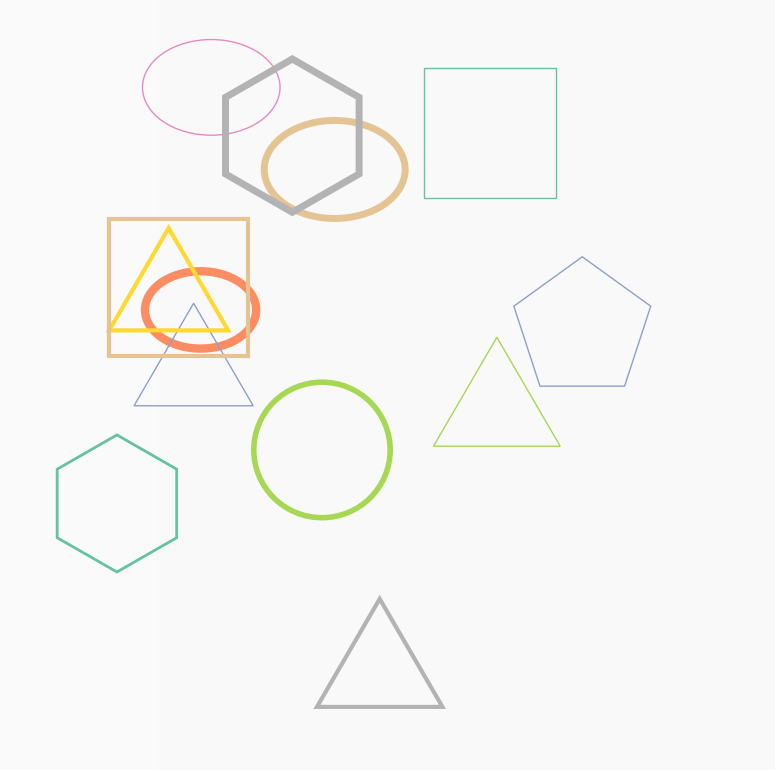[{"shape": "square", "thickness": 0.5, "radius": 0.42, "center": [0.633, 0.827]}, {"shape": "hexagon", "thickness": 1, "radius": 0.45, "center": [0.151, 0.346]}, {"shape": "oval", "thickness": 3, "radius": 0.36, "center": [0.259, 0.598]}, {"shape": "pentagon", "thickness": 0.5, "radius": 0.46, "center": [0.751, 0.574]}, {"shape": "triangle", "thickness": 0.5, "radius": 0.44, "center": [0.25, 0.517]}, {"shape": "oval", "thickness": 0.5, "radius": 0.44, "center": [0.273, 0.887]}, {"shape": "triangle", "thickness": 0.5, "radius": 0.47, "center": [0.641, 0.468]}, {"shape": "circle", "thickness": 2, "radius": 0.44, "center": [0.415, 0.416]}, {"shape": "triangle", "thickness": 1.5, "radius": 0.44, "center": [0.218, 0.615]}, {"shape": "square", "thickness": 1.5, "radius": 0.45, "center": [0.23, 0.627]}, {"shape": "oval", "thickness": 2.5, "radius": 0.45, "center": [0.432, 0.78]}, {"shape": "triangle", "thickness": 1.5, "radius": 0.47, "center": [0.49, 0.129]}, {"shape": "hexagon", "thickness": 2.5, "radius": 0.5, "center": [0.377, 0.824]}]